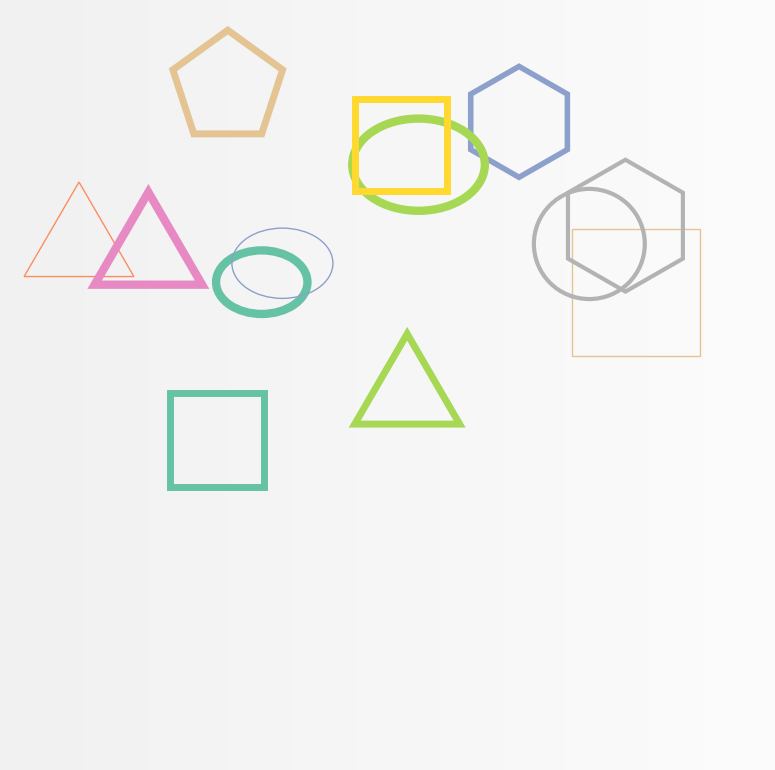[{"shape": "square", "thickness": 2.5, "radius": 0.31, "center": [0.28, 0.428]}, {"shape": "oval", "thickness": 3, "radius": 0.29, "center": [0.338, 0.634]}, {"shape": "triangle", "thickness": 0.5, "radius": 0.41, "center": [0.102, 0.682]}, {"shape": "oval", "thickness": 0.5, "radius": 0.33, "center": [0.364, 0.658]}, {"shape": "hexagon", "thickness": 2, "radius": 0.36, "center": [0.67, 0.842]}, {"shape": "triangle", "thickness": 3, "radius": 0.4, "center": [0.191, 0.67]}, {"shape": "triangle", "thickness": 2.5, "radius": 0.39, "center": [0.525, 0.488]}, {"shape": "oval", "thickness": 3, "radius": 0.43, "center": [0.54, 0.786]}, {"shape": "square", "thickness": 2.5, "radius": 0.3, "center": [0.518, 0.812]}, {"shape": "pentagon", "thickness": 2.5, "radius": 0.37, "center": [0.294, 0.886]}, {"shape": "square", "thickness": 0.5, "radius": 0.41, "center": [0.821, 0.62]}, {"shape": "hexagon", "thickness": 1.5, "radius": 0.43, "center": [0.807, 0.707]}, {"shape": "circle", "thickness": 1.5, "radius": 0.36, "center": [0.76, 0.683]}]